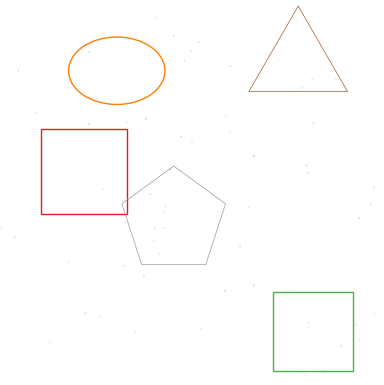[{"shape": "square", "thickness": 1, "radius": 0.55, "center": [0.218, 0.555]}, {"shape": "square", "thickness": 1, "radius": 0.52, "center": [0.813, 0.139]}, {"shape": "oval", "thickness": 1, "radius": 0.63, "center": [0.303, 0.816]}, {"shape": "triangle", "thickness": 0.5, "radius": 0.74, "center": [0.775, 0.836]}, {"shape": "pentagon", "thickness": 0.5, "radius": 0.71, "center": [0.451, 0.427]}]